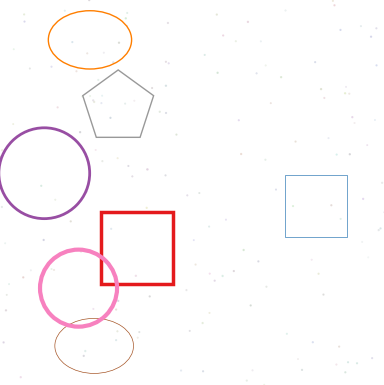[{"shape": "square", "thickness": 2.5, "radius": 0.47, "center": [0.355, 0.355]}, {"shape": "square", "thickness": 0.5, "radius": 0.4, "center": [0.82, 0.465]}, {"shape": "circle", "thickness": 2, "radius": 0.59, "center": [0.115, 0.55]}, {"shape": "oval", "thickness": 1, "radius": 0.54, "center": [0.234, 0.896]}, {"shape": "oval", "thickness": 0.5, "radius": 0.51, "center": [0.245, 0.102]}, {"shape": "circle", "thickness": 3, "radius": 0.5, "center": [0.204, 0.252]}, {"shape": "pentagon", "thickness": 1, "radius": 0.48, "center": [0.307, 0.722]}]